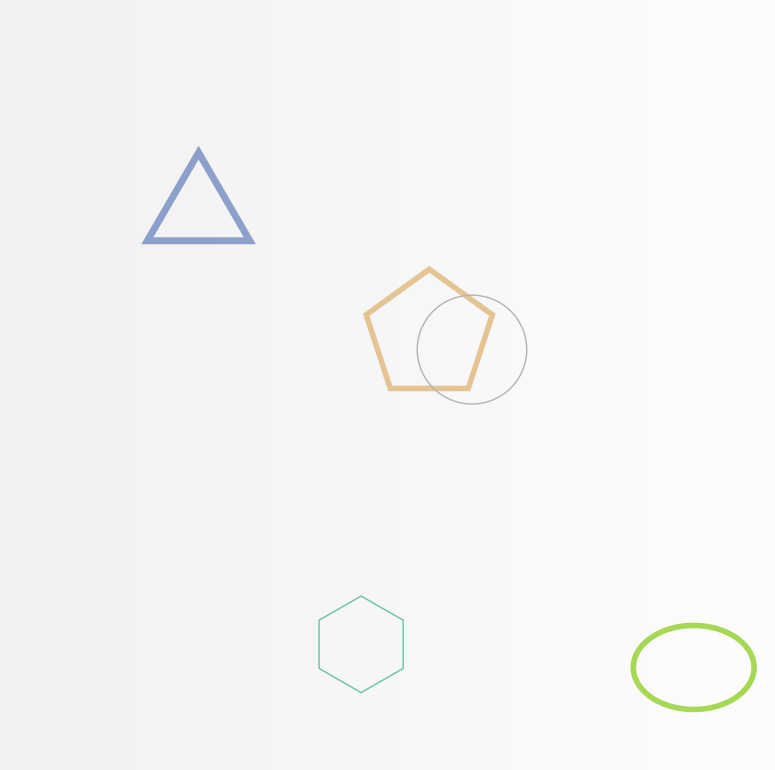[{"shape": "hexagon", "thickness": 0.5, "radius": 0.31, "center": [0.466, 0.163]}, {"shape": "triangle", "thickness": 2.5, "radius": 0.38, "center": [0.256, 0.725]}, {"shape": "oval", "thickness": 2, "radius": 0.39, "center": [0.895, 0.133]}, {"shape": "pentagon", "thickness": 2, "radius": 0.43, "center": [0.554, 0.565]}, {"shape": "circle", "thickness": 0.5, "radius": 0.35, "center": [0.609, 0.546]}]